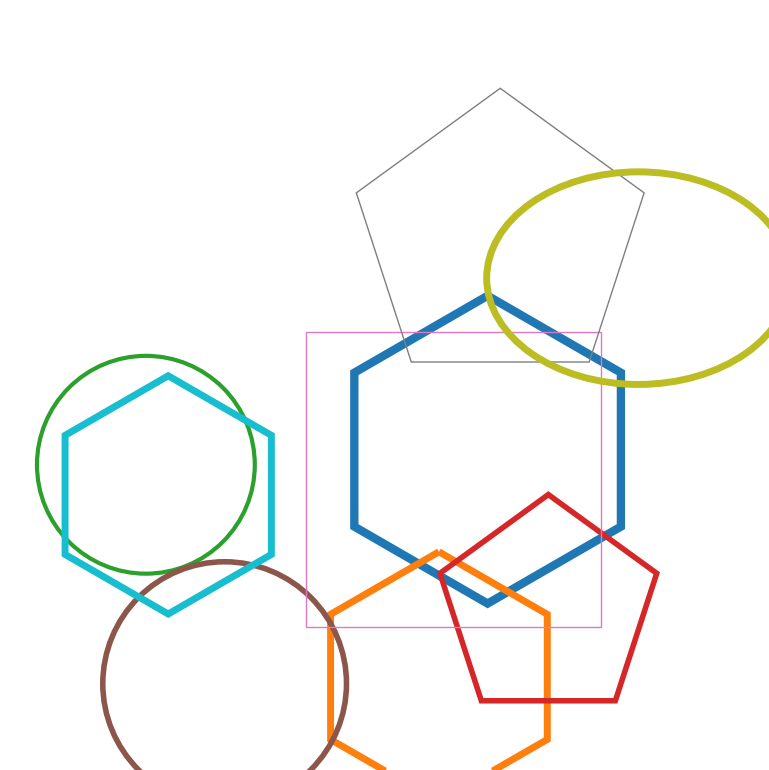[{"shape": "hexagon", "thickness": 3, "radius": 1.0, "center": [0.633, 0.416]}, {"shape": "hexagon", "thickness": 2.5, "radius": 0.81, "center": [0.57, 0.121]}, {"shape": "circle", "thickness": 1.5, "radius": 0.71, "center": [0.189, 0.396]}, {"shape": "pentagon", "thickness": 2, "radius": 0.74, "center": [0.712, 0.21]}, {"shape": "circle", "thickness": 2, "radius": 0.79, "center": [0.292, 0.112]}, {"shape": "square", "thickness": 0.5, "radius": 0.96, "center": [0.589, 0.377]}, {"shape": "pentagon", "thickness": 0.5, "radius": 0.98, "center": [0.65, 0.689]}, {"shape": "oval", "thickness": 2.5, "radius": 0.99, "center": [0.829, 0.639]}, {"shape": "hexagon", "thickness": 2.5, "radius": 0.77, "center": [0.218, 0.357]}]